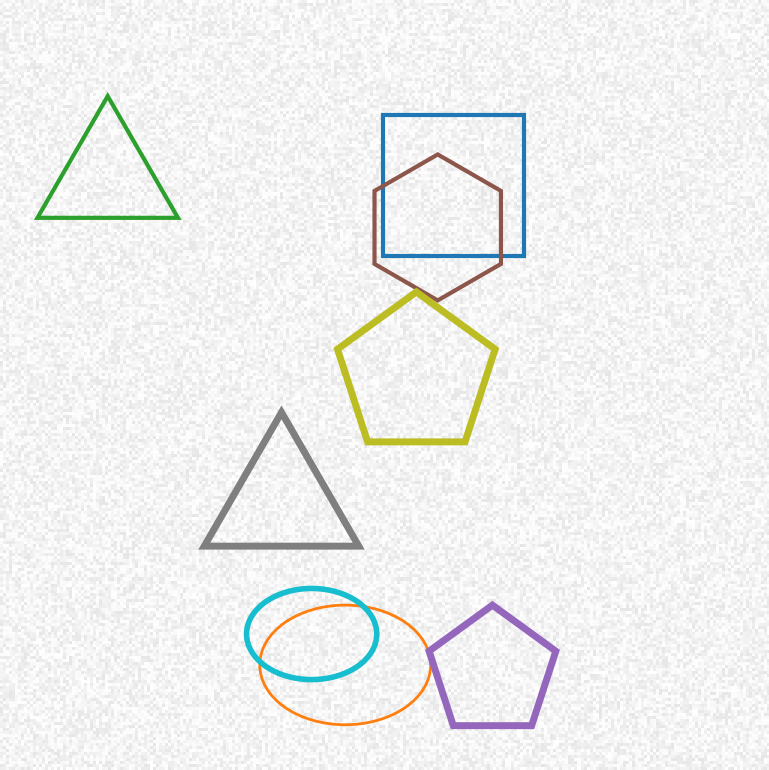[{"shape": "square", "thickness": 1.5, "radius": 0.46, "center": [0.589, 0.759]}, {"shape": "oval", "thickness": 1, "radius": 0.55, "center": [0.448, 0.136]}, {"shape": "triangle", "thickness": 1.5, "radius": 0.53, "center": [0.14, 0.77]}, {"shape": "pentagon", "thickness": 2.5, "radius": 0.43, "center": [0.64, 0.128]}, {"shape": "hexagon", "thickness": 1.5, "radius": 0.47, "center": [0.568, 0.705]}, {"shape": "triangle", "thickness": 2.5, "radius": 0.58, "center": [0.366, 0.349]}, {"shape": "pentagon", "thickness": 2.5, "radius": 0.54, "center": [0.541, 0.513]}, {"shape": "oval", "thickness": 2, "radius": 0.42, "center": [0.405, 0.177]}]